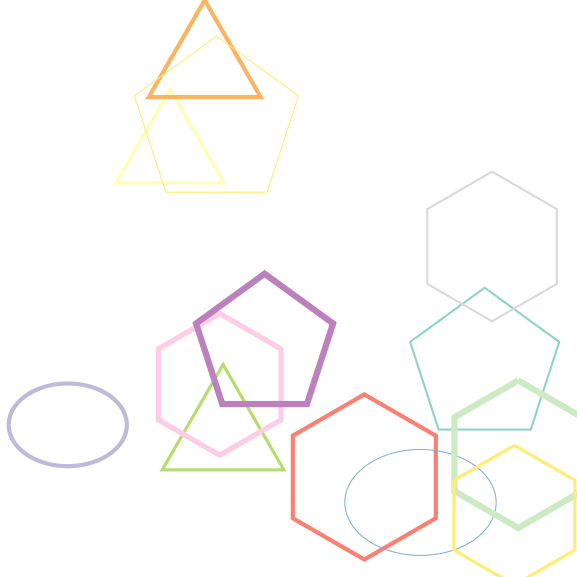[{"shape": "pentagon", "thickness": 1, "radius": 0.68, "center": [0.839, 0.365]}, {"shape": "triangle", "thickness": 1.5, "radius": 0.54, "center": [0.294, 0.736]}, {"shape": "oval", "thickness": 2, "radius": 0.51, "center": [0.117, 0.263]}, {"shape": "hexagon", "thickness": 2, "radius": 0.71, "center": [0.631, 0.173]}, {"shape": "oval", "thickness": 0.5, "radius": 0.66, "center": [0.728, 0.129]}, {"shape": "triangle", "thickness": 2, "radius": 0.56, "center": [0.354, 0.887]}, {"shape": "triangle", "thickness": 1.5, "radius": 0.61, "center": [0.386, 0.246]}, {"shape": "hexagon", "thickness": 2.5, "radius": 0.61, "center": [0.38, 0.334]}, {"shape": "hexagon", "thickness": 1, "radius": 0.65, "center": [0.852, 0.572]}, {"shape": "pentagon", "thickness": 3, "radius": 0.62, "center": [0.458, 0.4]}, {"shape": "hexagon", "thickness": 3, "radius": 0.64, "center": [0.897, 0.213]}, {"shape": "hexagon", "thickness": 1.5, "radius": 0.6, "center": [0.891, 0.107]}, {"shape": "pentagon", "thickness": 0.5, "radius": 0.75, "center": [0.375, 0.787]}]